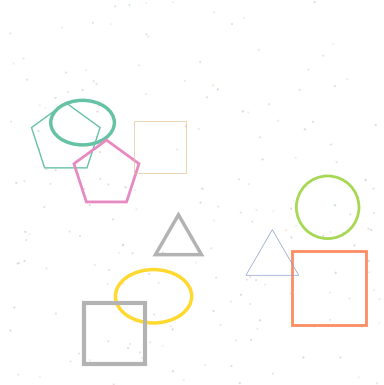[{"shape": "pentagon", "thickness": 1, "radius": 0.47, "center": [0.171, 0.64]}, {"shape": "oval", "thickness": 2.5, "radius": 0.41, "center": [0.214, 0.681]}, {"shape": "square", "thickness": 2, "radius": 0.48, "center": [0.856, 0.251]}, {"shape": "triangle", "thickness": 0.5, "radius": 0.4, "center": [0.707, 0.325]}, {"shape": "pentagon", "thickness": 2, "radius": 0.44, "center": [0.277, 0.547]}, {"shape": "circle", "thickness": 2, "radius": 0.41, "center": [0.851, 0.462]}, {"shape": "oval", "thickness": 2.5, "radius": 0.5, "center": [0.399, 0.23]}, {"shape": "square", "thickness": 0.5, "radius": 0.34, "center": [0.415, 0.617]}, {"shape": "triangle", "thickness": 2.5, "radius": 0.35, "center": [0.464, 0.373]}, {"shape": "square", "thickness": 3, "radius": 0.39, "center": [0.298, 0.134]}]